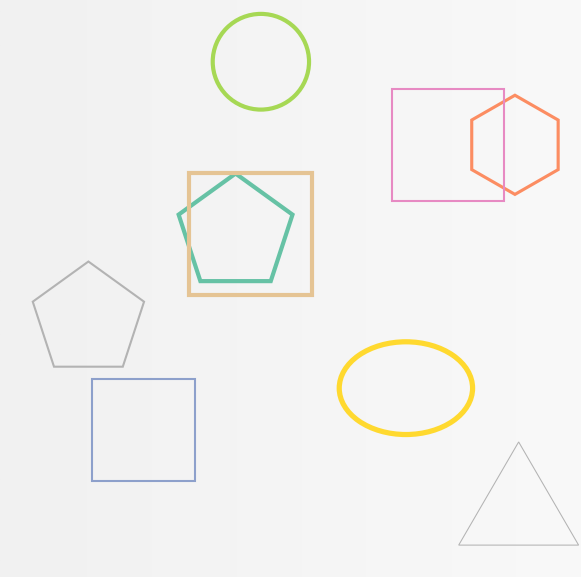[{"shape": "pentagon", "thickness": 2, "radius": 0.51, "center": [0.405, 0.596]}, {"shape": "hexagon", "thickness": 1.5, "radius": 0.43, "center": [0.886, 0.748]}, {"shape": "square", "thickness": 1, "radius": 0.44, "center": [0.247, 0.254]}, {"shape": "square", "thickness": 1, "radius": 0.48, "center": [0.77, 0.748]}, {"shape": "circle", "thickness": 2, "radius": 0.41, "center": [0.449, 0.892]}, {"shape": "oval", "thickness": 2.5, "radius": 0.57, "center": [0.698, 0.327]}, {"shape": "square", "thickness": 2, "radius": 0.53, "center": [0.43, 0.594]}, {"shape": "triangle", "thickness": 0.5, "radius": 0.6, "center": [0.892, 0.115]}, {"shape": "pentagon", "thickness": 1, "radius": 0.5, "center": [0.152, 0.446]}]